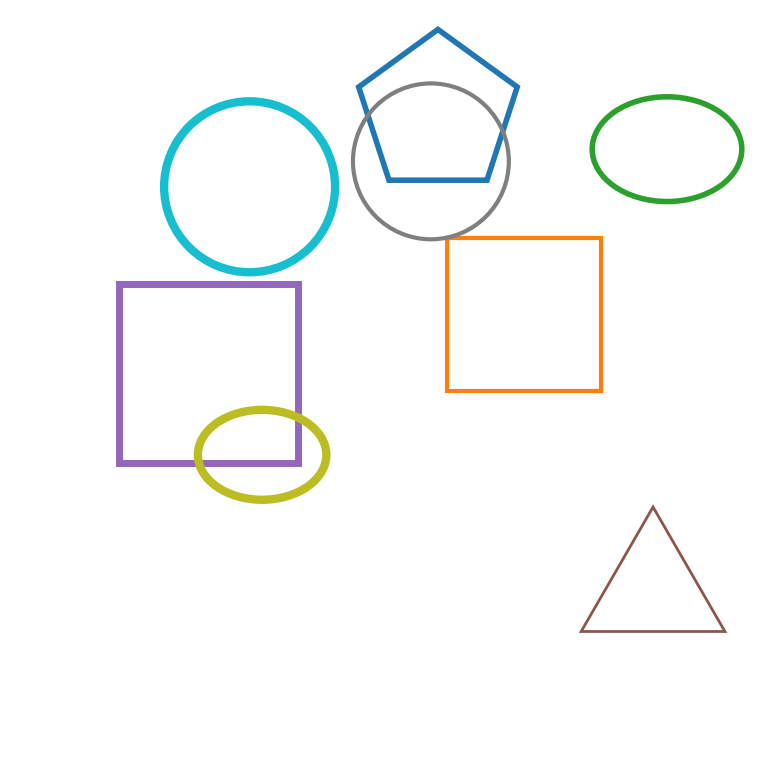[{"shape": "pentagon", "thickness": 2, "radius": 0.54, "center": [0.569, 0.854]}, {"shape": "square", "thickness": 1.5, "radius": 0.5, "center": [0.681, 0.592]}, {"shape": "oval", "thickness": 2, "radius": 0.49, "center": [0.866, 0.806]}, {"shape": "square", "thickness": 2.5, "radius": 0.58, "center": [0.271, 0.515]}, {"shape": "triangle", "thickness": 1, "radius": 0.54, "center": [0.848, 0.234]}, {"shape": "circle", "thickness": 1.5, "radius": 0.51, "center": [0.56, 0.79]}, {"shape": "oval", "thickness": 3, "radius": 0.42, "center": [0.34, 0.409]}, {"shape": "circle", "thickness": 3, "radius": 0.56, "center": [0.324, 0.757]}]